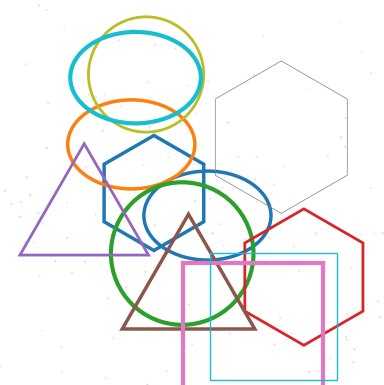[{"shape": "oval", "thickness": 2.5, "radius": 0.83, "center": [0.539, 0.44]}, {"shape": "hexagon", "thickness": 2.5, "radius": 0.75, "center": [0.4, 0.499]}, {"shape": "oval", "thickness": 2.5, "radius": 0.83, "center": [0.341, 0.625]}, {"shape": "circle", "thickness": 3, "radius": 0.93, "center": [0.473, 0.341]}, {"shape": "hexagon", "thickness": 2, "radius": 0.89, "center": [0.789, 0.28]}, {"shape": "triangle", "thickness": 2, "radius": 0.96, "center": [0.219, 0.434]}, {"shape": "triangle", "thickness": 2.5, "radius": 0.99, "center": [0.49, 0.245]}, {"shape": "square", "thickness": 3, "radius": 0.91, "center": [0.657, 0.136]}, {"shape": "hexagon", "thickness": 0.5, "radius": 0.99, "center": [0.731, 0.644]}, {"shape": "circle", "thickness": 2, "radius": 0.75, "center": [0.379, 0.807]}, {"shape": "square", "thickness": 1, "radius": 0.83, "center": [0.709, 0.179]}, {"shape": "oval", "thickness": 3, "radius": 0.85, "center": [0.352, 0.798]}]